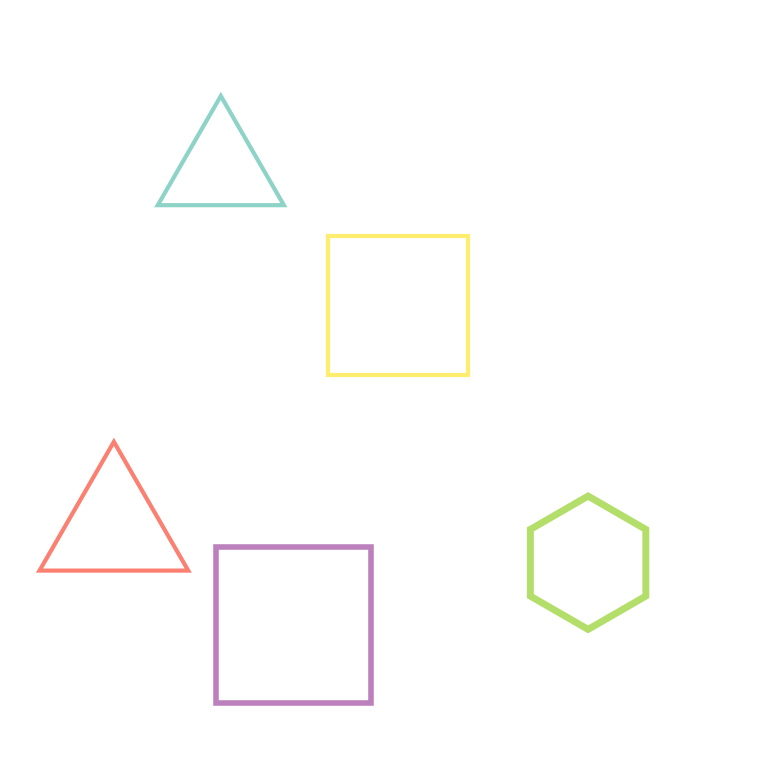[{"shape": "triangle", "thickness": 1.5, "radius": 0.47, "center": [0.287, 0.781]}, {"shape": "triangle", "thickness": 1.5, "radius": 0.56, "center": [0.148, 0.315]}, {"shape": "hexagon", "thickness": 2.5, "radius": 0.43, "center": [0.764, 0.269]}, {"shape": "square", "thickness": 2, "radius": 0.51, "center": [0.381, 0.189]}, {"shape": "square", "thickness": 1.5, "radius": 0.45, "center": [0.517, 0.604]}]